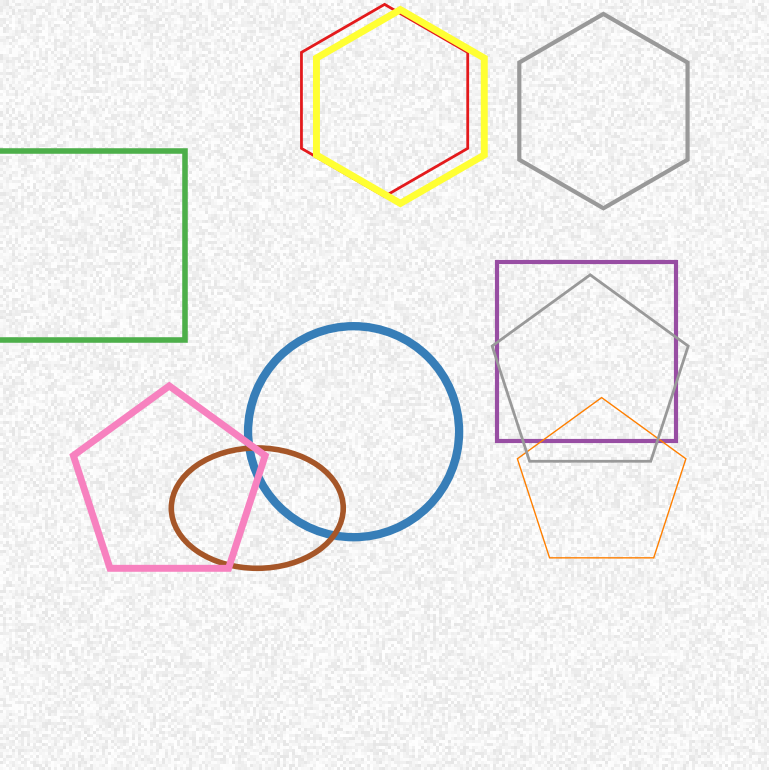[{"shape": "hexagon", "thickness": 1, "radius": 0.62, "center": [0.499, 0.87]}, {"shape": "circle", "thickness": 3, "radius": 0.69, "center": [0.459, 0.439]}, {"shape": "square", "thickness": 2, "radius": 0.61, "center": [0.117, 0.681]}, {"shape": "square", "thickness": 1.5, "radius": 0.58, "center": [0.762, 0.544]}, {"shape": "pentagon", "thickness": 0.5, "radius": 0.58, "center": [0.781, 0.369]}, {"shape": "hexagon", "thickness": 2.5, "radius": 0.63, "center": [0.52, 0.862]}, {"shape": "oval", "thickness": 2, "radius": 0.56, "center": [0.334, 0.34]}, {"shape": "pentagon", "thickness": 2.5, "radius": 0.65, "center": [0.22, 0.368]}, {"shape": "hexagon", "thickness": 1.5, "radius": 0.63, "center": [0.784, 0.856]}, {"shape": "pentagon", "thickness": 1, "radius": 0.67, "center": [0.766, 0.509]}]